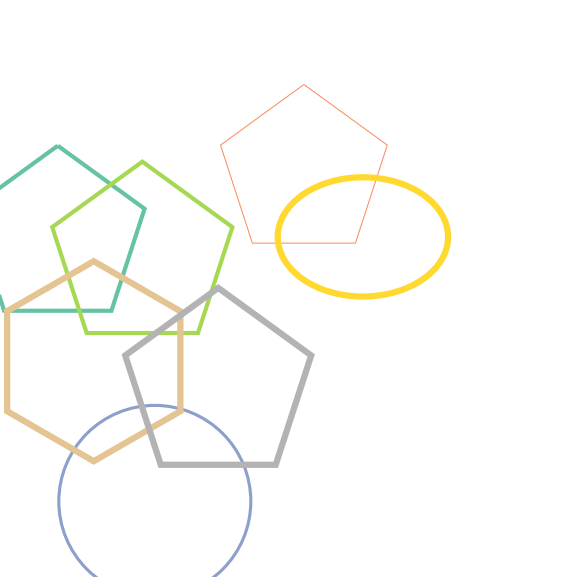[{"shape": "pentagon", "thickness": 2, "radius": 0.79, "center": [0.1, 0.589]}, {"shape": "pentagon", "thickness": 0.5, "radius": 0.76, "center": [0.526, 0.701]}, {"shape": "circle", "thickness": 1.5, "radius": 0.83, "center": [0.268, 0.131]}, {"shape": "pentagon", "thickness": 2, "radius": 0.82, "center": [0.246, 0.555]}, {"shape": "oval", "thickness": 3, "radius": 0.74, "center": [0.628, 0.589]}, {"shape": "hexagon", "thickness": 3, "radius": 0.87, "center": [0.162, 0.374]}, {"shape": "pentagon", "thickness": 3, "radius": 0.85, "center": [0.378, 0.331]}]